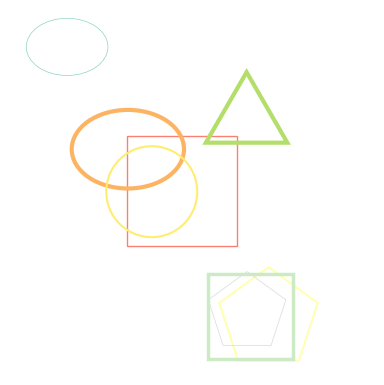[{"shape": "oval", "thickness": 0.5, "radius": 0.53, "center": [0.174, 0.878]}, {"shape": "pentagon", "thickness": 1.5, "radius": 0.67, "center": [0.697, 0.172]}, {"shape": "square", "thickness": 1, "radius": 0.72, "center": [0.473, 0.503]}, {"shape": "oval", "thickness": 3, "radius": 0.73, "center": [0.332, 0.612]}, {"shape": "triangle", "thickness": 3, "radius": 0.61, "center": [0.641, 0.69]}, {"shape": "pentagon", "thickness": 0.5, "radius": 0.53, "center": [0.642, 0.189]}, {"shape": "square", "thickness": 2.5, "radius": 0.55, "center": [0.651, 0.178]}, {"shape": "circle", "thickness": 1.5, "radius": 0.59, "center": [0.394, 0.502]}]